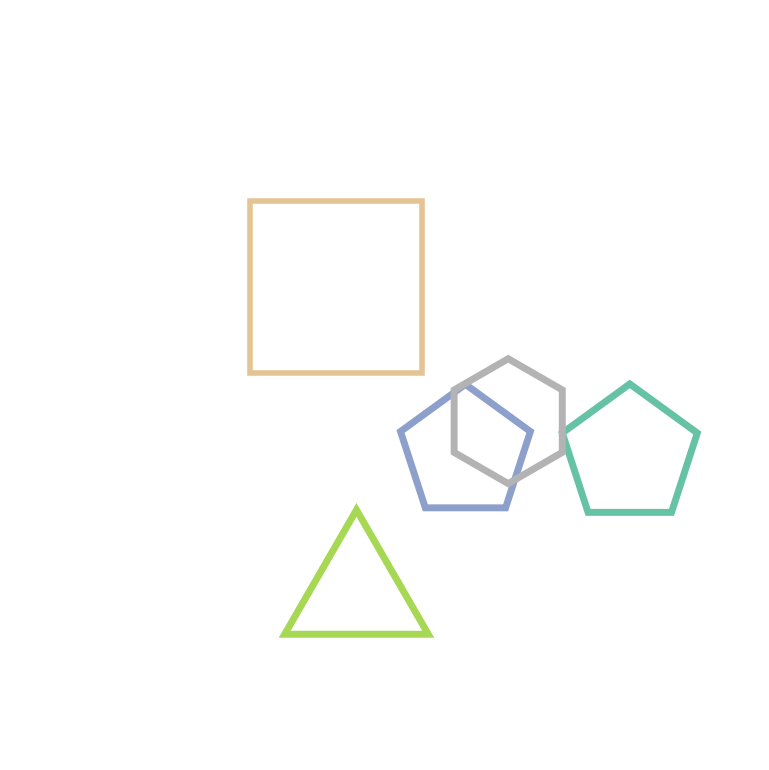[{"shape": "pentagon", "thickness": 2.5, "radius": 0.46, "center": [0.818, 0.409]}, {"shape": "pentagon", "thickness": 2.5, "radius": 0.44, "center": [0.604, 0.412]}, {"shape": "triangle", "thickness": 2.5, "radius": 0.54, "center": [0.463, 0.23]}, {"shape": "square", "thickness": 2, "radius": 0.56, "center": [0.436, 0.627]}, {"shape": "hexagon", "thickness": 2.5, "radius": 0.41, "center": [0.66, 0.453]}]